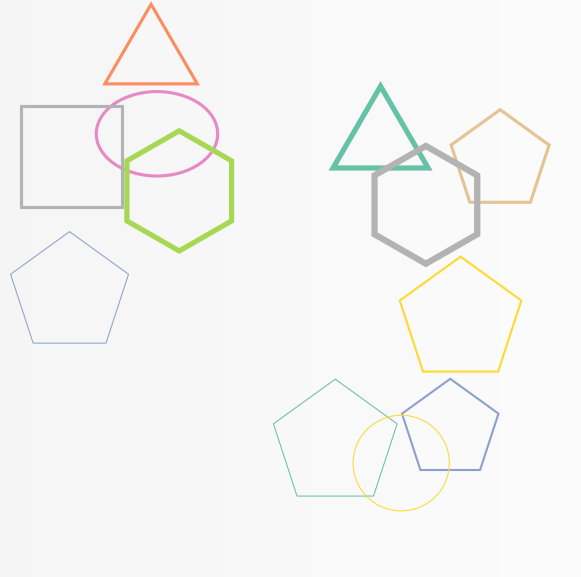[{"shape": "pentagon", "thickness": 0.5, "radius": 0.56, "center": [0.577, 0.231]}, {"shape": "triangle", "thickness": 2.5, "radius": 0.47, "center": [0.655, 0.755]}, {"shape": "triangle", "thickness": 1.5, "radius": 0.46, "center": [0.26, 0.9]}, {"shape": "pentagon", "thickness": 0.5, "radius": 0.53, "center": [0.12, 0.491]}, {"shape": "pentagon", "thickness": 1, "radius": 0.44, "center": [0.775, 0.256]}, {"shape": "oval", "thickness": 1.5, "radius": 0.52, "center": [0.27, 0.767]}, {"shape": "hexagon", "thickness": 2.5, "radius": 0.52, "center": [0.308, 0.669]}, {"shape": "circle", "thickness": 0.5, "radius": 0.41, "center": [0.69, 0.197]}, {"shape": "pentagon", "thickness": 1, "radius": 0.55, "center": [0.792, 0.445]}, {"shape": "pentagon", "thickness": 1.5, "radius": 0.44, "center": [0.86, 0.721]}, {"shape": "hexagon", "thickness": 3, "radius": 0.51, "center": [0.733, 0.644]}, {"shape": "square", "thickness": 1.5, "radius": 0.44, "center": [0.124, 0.728]}]